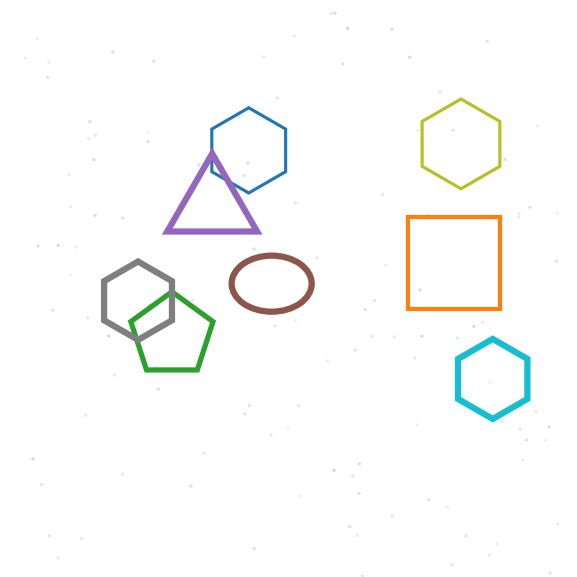[{"shape": "hexagon", "thickness": 1.5, "radius": 0.37, "center": [0.431, 0.739]}, {"shape": "square", "thickness": 2, "radius": 0.4, "center": [0.786, 0.544]}, {"shape": "pentagon", "thickness": 2.5, "radius": 0.37, "center": [0.298, 0.419]}, {"shape": "triangle", "thickness": 3, "radius": 0.45, "center": [0.367, 0.643]}, {"shape": "oval", "thickness": 3, "radius": 0.35, "center": [0.47, 0.508]}, {"shape": "hexagon", "thickness": 3, "radius": 0.34, "center": [0.239, 0.478]}, {"shape": "hexagon", "thickness": 1.5, "radius": 0.39, "center": [0.798, 0.75]}, {"shape": "hexagon", "thickness": 3, "radius": 0.35, "center": [0.853, 0.343]}]